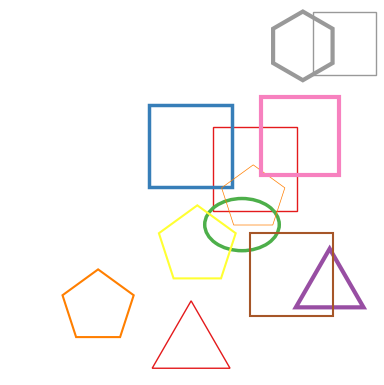[{"shape": "square", "thickness": 1, "radius": 0.54, "center": [0.662, 0.561]}, {"shape": "triangle", "thickness": 1, "radius": 0.58, "center": [0.496, 0.102]}, {"shape": "square", "thickness": 2.5, "radius": 0.53, "center": [0.495, 0.62]}, {"shape": "oval", "thickness": 2.5, "radius": 0.48, "center": [0.629, 0.417]}, {"shape": "triangle", "thickness": 3, "radius": 0.51, "center": [0.856, 0.252]}, {"shape": "pentagon", "thickness": 0.5, "radius": 0.43, "center": [0.658, 0.485]}, {"shape": "pentagon", "thickness": 1.5, "radius": 0.49, "center": [0.255, 0.203]}, {"shape": "pentagon", "thickness": 1.5, "radius": 0.52, "center": [0.512, 0.362]}, {"shape": "square", "thickness": 1.5, "radius": 0.54, "center": [0.756, 0.286]}, {"shape": "square", "thickness": 3, "radius": 0.51, "center": [0.779, 0.646]}, {"shape": "square", "thickness": 1, "radius": 0.41, "center": [0.896, 0.887]}, {"shape": "hexagon", "thickness": 3, "radius": 0.45, "center": [0.787, 0.881]}]